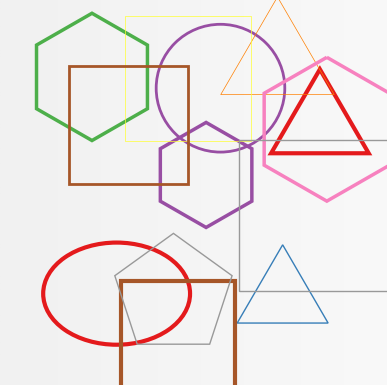[{"shape": "triangle", "thickness": 3, "radius": 0.73, "center": [0.826, 0.675]}, {"shape": "oval", "thickness": 3, "radius": 0.95, "center": [0.301, 0.237]}, {"shape": "triangle", "thickness": 1, "radius": 0.68, "center": [0.729, 0.229]}, {"shape": "hexagon", "thickness": 2.5, "radius": 0.83, "center": [0.237, 0.8]}, {"shape": "circle", "thickness": 2, "radius": 0.83, "center": [0.569, 0.771]}, {"shape": "hexagon", "thickness": 2.5, "radius": 0.68, "center": [0.532, 0.546]}, {"shape": "triangle", "thickness": 0.5, "radius": 0.85, "center": [0.716, 0.839]}, {"shape": "square", "thickness": 0.5, "radius": 0.81, "center": [0.486, 0.796]}, {"shape": "square", "thickness": 2, "radius": 0.77, "center": [0.332, 0.675]}, {"shape": "square", "thickness": 3, "radius": 0.73, "center": [0.459, 0.124]}, {"shape": "hexagon", "thickness": 2.5, "radius": 0.93, "center": [0.843, 0.664]}, {"shape": "square", "thickness": 1, "radius": 0.98, "center": [0.812, 0.44]}, {"shape": "pentagon", "thickness": 1, "radius": 0.8, "center": [0.448, 0.235]}]